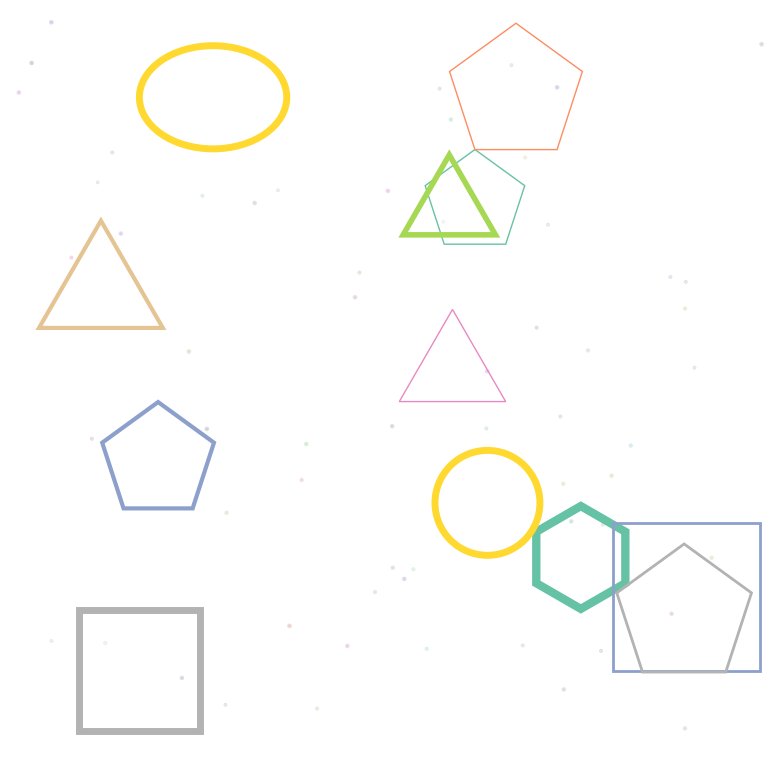[{"shape": "pentagon", "thickness": 0.5, "radius": 0.34, "center": [0.617, 0.738]}, {"shape": "hexagon", "thickness": 3, "radius": 0.33, "center": [0.754, 0.276]}, {"shape": "pentagon", "thickness": 0.5, "radius": 0.45, "center": [0.67, 0.879]}, {"shape": "pentagon", "thickness": 1.5, "radius": 0.38, "center": [0.205, 0.402]}, {"shape": "square", "thickness": 1, "radius": 0.48, "center": [0.892, 0.225]}, {"shape": "triangle", "thickness": 0.5, "radius": 0.4, "center": [0.588, 0.518]}, {"shape": "triangle", "thickness": 2, "radius": 0.35, "center": [0.584, 0.73]}, {"shape": "oval", "thickness": 2.5, "radius": 0.48, "center": [0.277, 0.874]}, {"shape": "circle", "thickness": 2.5, "radius": 0.34, "center": [0.633, 0.347]}, {"shape": "triangle", "thickness": 1.5, "radius": 0.46, "center": [0.131, 0.621]}, {"shape": "pentagon", "thickness": 1, "radius": 0.46, "center": [0.888, 0.202]}, {"shape": "square", "thickness": 2.5, "radius": 0.39, "center": [0.182, 0.129]}]